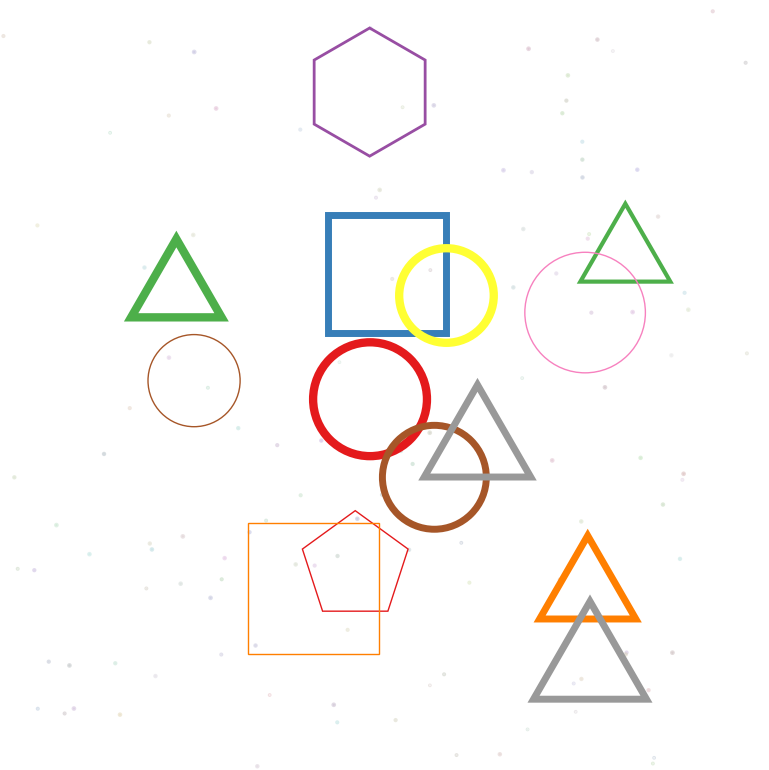[{"shape": "circle", "thickness": 3, "radius": 0.37, "center": [0.481, 0.482]}, {"shape": "pentagon", "thickness": 0.5, "radius": 0.36, "center": [0.461, 0.265]}, {"shape": "square", "thickness": 2.5, "radius": 0.38, "center": [0.502, 0.644]}, {"shape": "triangle", "thickness": 1.5, "radius": 0.34, "center": [0.812, 0.668]}, {"shape": "triangle", "thickness": 3, "radius": 0.34, "center": [0.229, 0.622]}, {"shape": "hexagon", "thickness": 1, "radius": 0.42, "center": [0.48, 0.88]}, {"shape": "triangle", "thickness": 2.5, "radius": 0.36, "center": [0.763, 0.232]}, {"shape": "square", "thickness": 0.5, "radius": 0.43, "center": [0.407, 0.236]}, {"shape": "circle", "thickness": 3, "radius": 0.31, "center": [0.58, 0.616]}, {"shape": "circle", "thickness": 2.5, "radius": 0.34, "center": [0.564, 0.38]}, {"shape": "circle", "thickness": 0.5, "radius": 0.3, "center": [0.252, 0.506]}, {"shape": "circle", "thickness": 0.5, "radius": 0.39, "center": [0.76, 0.594]}, {"shape": "triangle", "thickness": 2.5, "radius": 0.42, "center": [0.766, 0.134]}, {"shape": "triangle", "thickness": 2.5, "radius": 0.4, "center": [0.62, 0.42]}]